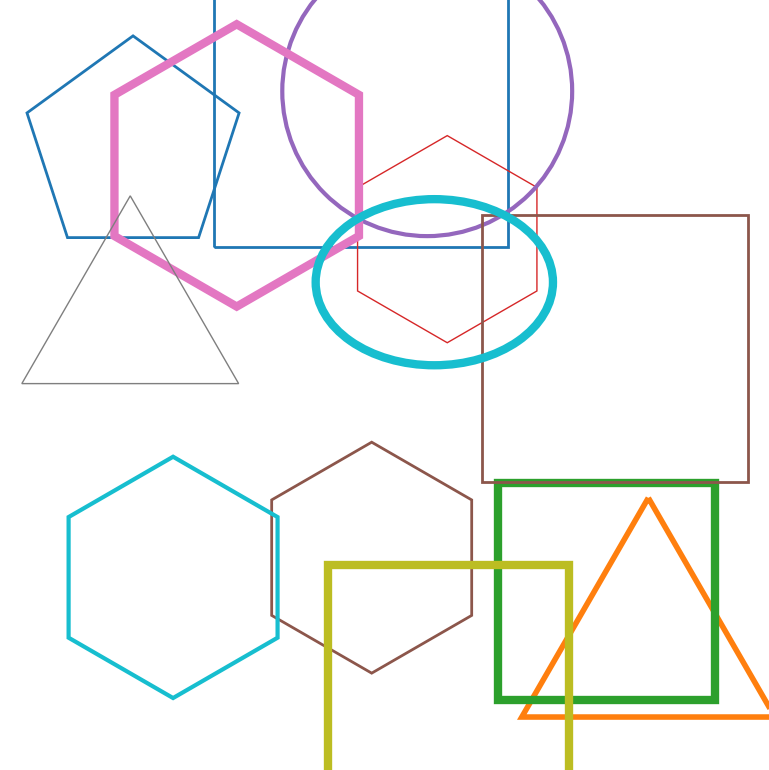[{"shape": "square", "thickness": 1, "radius": 0.95, "center": [0.468, 0.87]}, {"shape": "pentagon", "thickness": 1, "radius": 0.72, "center": [0.173, 0.809]}, {"shape": "triangle", "thickness": 2, "radius": 0.95, "center": [0.842, 0.164]}, {"shape": "square", "thickness": 3, "radius": 0.71, "center": [0.788, 0.232]}, {"shape": "hexagon", "thickness": 0.5, "radius": 0.67, "center": [0.581, 0.689]}, {"shape": "circle", "thickness": 1.5, "radius": 0.94, "center": [0.555, 0.882]}, {"shape": "hexagon", "thickness": 1, "radius": 0.75, "center": [0.483, 0.276]}, {"shape": "square", "thickness": 1, "radius": 0.87, "center": [0.799, 0.548]}, {"shape": "hexagon", "thickness": 3, "radius": 0.92, "center": [0.307, 0.785]}, {"shape": "triangle", "thickness": 0.5, "radius": 0.81, "center": [0.169, 0.583]}, {"shape": "square", "thickness": 3, "radius": 0.78, "center": [0.583, 0.11]}, {"shape": "hexagon", "thickness": 1.5, "radius": 0.78, "center": [0.225, 0.25]}, {"shape": "oval", "thickness": 3, "radius": 0.77, "center": [0.564, 0.633]}]